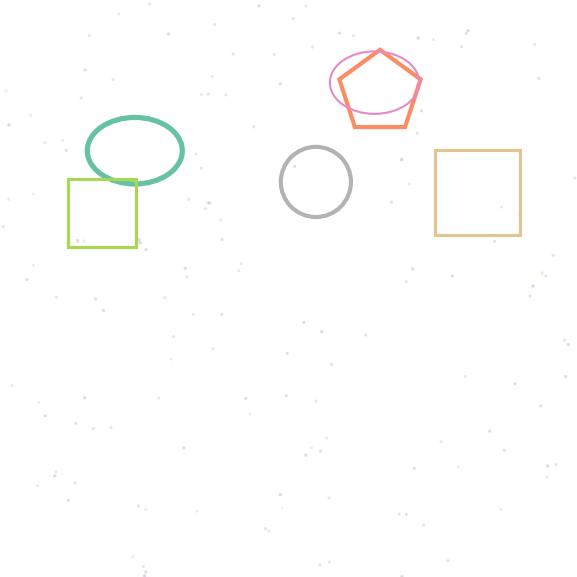[{"shape": "oval", "thickness": 2.5, "radius": 0.41, "center": [0.233, 0.738]}, {"shape": "pentagon", "thickness": 2, "radius": 0.37, "center": [0.658, 0.839]}, {"shape": "oval", "thickness": 1, "radius": 0.39, "center": [0.649, 0.856]}, {"shape": "square", "thickness": 1.5, "radius": 0.29, "center": [0.176, 0.63]}, {"shape": "square", "thickness": 1.5, "radius": 0.37, "center": [0.827, 0.666]}, {"shape": "circle", "thickness": 2, "radius": 0.3, "center": [0.547, 0.684]}]